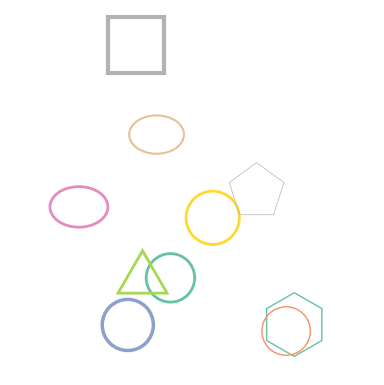[{"shape": "hexagon", "thickness": 1, "radius": 0.41, "center": [0.764, 0.157]}, {"shape": "circle", "thickness": 2, "radius": 0.31, "center": [0.443, 0.278]}, {"shape": "circle", "thickness": 1, "radius": 0.31, "center": [0.743, 0.14]}, {"shape": "circle", "thickness": 2.5, "radius": 0.33, "center": [0.332, 0.156]}, {"shape": "oval", "thickness": 2, "radius": 0.38, "center": [0.205, 0.463]}, {"shape": "triangle", "thickness": 2, "radius": 0.37, "center": [0.37, 0.275]}, {"shape": "circle", "thickness": 2, "radius": 0.35, "center": [0.553, 0.434]}, {"shape": "oval", "thickness": 1.5, "radius": 0.36, "center": [0.407, 0.65]}, {"shape": "pentagon", "thickness": 0.5, "radius": 0.37, "center": [0.666, 0.503]}, {"shape": "square", "thickness": 3, "radius": 0.36, "center": [0.354, 0.883]}]